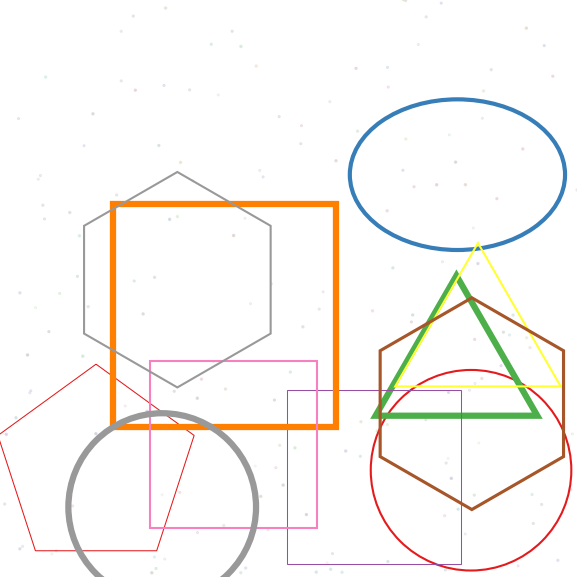[{"shape": "pentagon", "thickness": 0.5, "radius": 0.89, "center": [0.166, 0.19]}, {"shape": "circle", "thickness": 1, "radius": 0.87, "center": [0.816, 0.185]}, {"shape": "oval", "thickness": 2, "radius": 0.93, "center": [0.792, 0.697]}, {"shape": "triangle", "thickness": 3, "radius": 0.81, "center": [0.79, 0.36]}, {"shape": "square", "thickness": 0.5, "radius": 0.75, "center": [0.647, 0.173]}, {"shape": "square", "thickness": 3, "radius": 0.97, "center": [0.389, 0.453]}, {"shape": "triangle", "thickness": 1, "radius": 0.83, "center": [0.828, 0.413]}, {"shape": "hexagon", "thickness": 1.5, "radius": 0.92, "center": [0.817, 0.3]}, {"shape": "square", "thickness": 1, "radius": 0.72, "center": [0.404, 0.229]}, {"shape": "circle", "thickness": 3, "radius": 0.81, "center": [0.281, 0.121]}, {"shape": "hexagon", "thickness": 1, "radius": 0.93, "center": [0.307, 0.515]}]